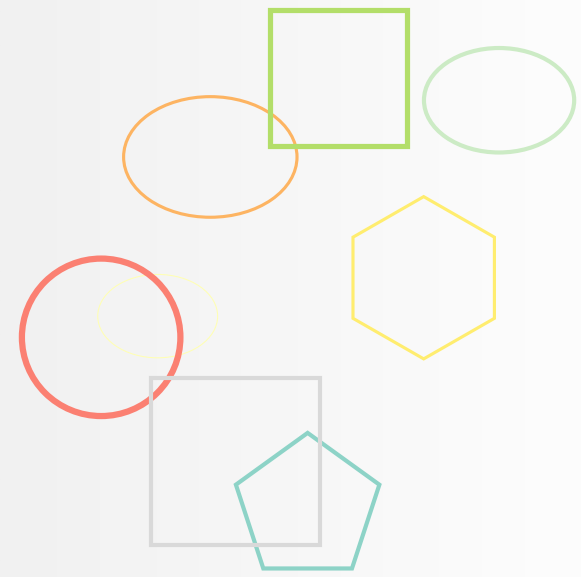[{"shape": "pentagon", "thickness": 2, "radius": 0.65, "center": [0.529, 0.12]}, {"shape": "oval", "thickness": 0.5, "radius": 0.52, "center": [0.271, 0.452]}, {"shape": "circle", "thickness": 3, "radius": 0.68, "center": [0.174, 0.415]}, {"shape": "oval", "thickness": 1.5, "radius": 0.75, "center": [0.362, 0.727]}, {"shape": "square", "thickness": 2.5, "radius": 0.59, "center": [0.582, 0.864]}, {"shape": "square", "thickness": 2, "radius": 0.72, "center": [0.405, 0.2]}, {"shape": "oval", "thickness": 2, "radius": 0.65, "center": [0.859, 0.826]}, {"shape": "hexagon", "thickness": 1.5, "radius": 0.7, "center": [0.729, 0.518]}]